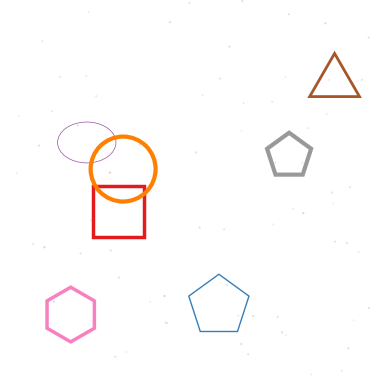[{"shape": "square", "thickness": 2.5, "radius": 0.33, "center": [0.309, 0.452]}, {"shape": "pentagon", "thickness": 1, "radius": 0.41, "center": [0.568, 0.205]}, {"shape": "oval", "thickness": 0.5, "radius": 0.38, "center": [0.225, 0.63]}, {"shape": "circle", "thickness": 3, "radius": 0.42, "center": [0.32, 0.561]}, {"shape": "triangle", "thickness": 2, "radius": 0.37, "center": [0.869, 0.786]}, {"shape": "hexagon", "thickness": 2.5, "radius": 0.35, "center": [0.184, 0.183]}, {"shape": "pentagon", "thickness": 3, "radius": 0.3, "center": [0.751, 0.595]}]